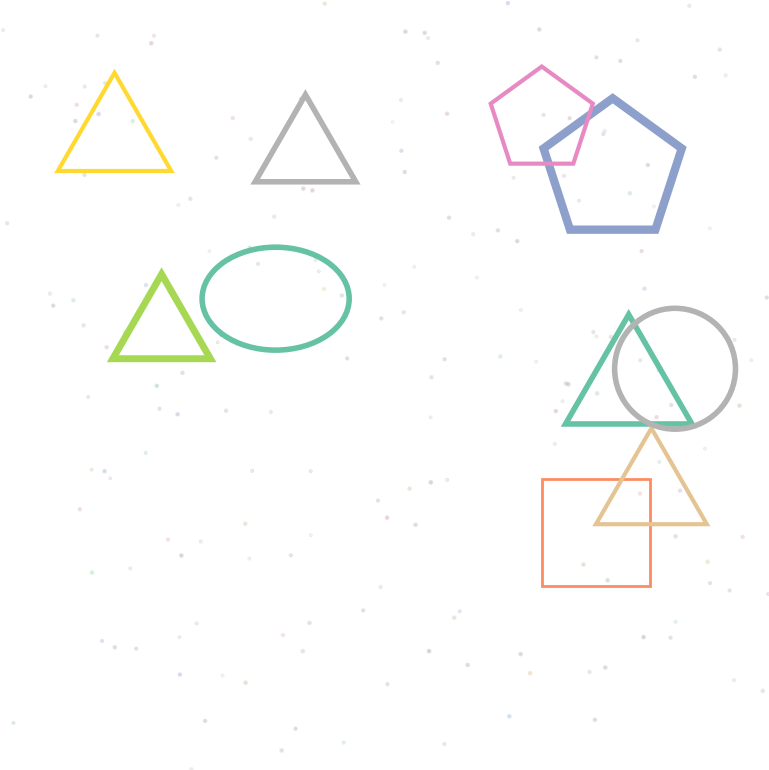[{"shape": "triangle", "thickness": 2, "radius": 0.47, "center": [0.817, 0.497]}, {"shape": "oval", "thickness": 2, "radius": 0.48, "center": [0.358, 0.612]}, {"shape": "square", "thickness": 1, "radius": 0.35, "center": [0.774, 0.308]}, {"shape": "pentagon", "thickness": 3, "radius": 0.47, "center": [0.796, 0.778]}, {"shape": "pentagon", "thickness": 1.5, "radius": 0.35, "center": [0.704, 0.844]}, {"shape": "triangle", "thickness": 2.5, "radius": 0.37, "center": [0.21, 0.571]}, {"shape": "triangle", "thickness": 1.5, "radius": 0.43, "center": [0.149, 0.82]}, {"shape": "triangle", "thickness": 1.5, "radius": 0.42, "center": [0.846, 0.361]}, {"shape": "triangle", "thickness": 2, "radius": 0.38, "center": [0.397, 0.802]}, {"shape": "circle", "thickness": 2, "radius": 0.39, "center": [0.877, 0.521]}]